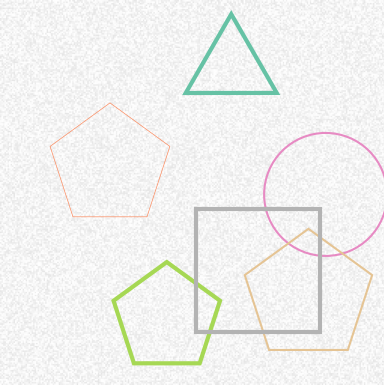[{"shape": "triangle", "thickness": 3, "radius": 0.68, "center": [0.601, 0.827]}, {"shape": "pentagon", "thickness": 0.5, "radius": 0.82, "center": [0.286, 0.569]}, {"shape": "circle", "thickness": 1.5, "radius": 0.8, "center": [0.846, 0.495]}, {"shape": "pentagon", "thickness": 3, "radius": 0.73, "center": [0.433, 0.174]}, {"shape": "pentagon", "thickness": 1.5, "radius": 0.87, "center": [0.801, 0.232]}, {"shape": "square", "thickness": 3, "radius": 0.8, "center": [0.67, 0.298]}]